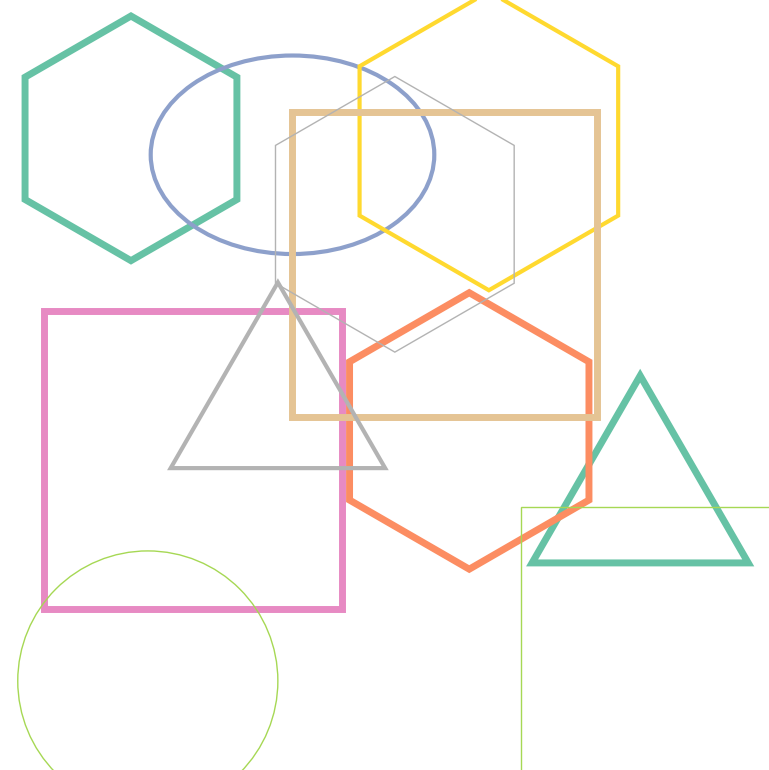[{"shape": "hexagon", "thickness": 2.5, "radius": 0.79, "center": [0.17, 0.82]}, {"shape": "triangle", "thickness": 2.5, "radius": 0.81, "center": [0.831, 0.35]}, {"shape": "hexagon", "thickness": 2.5, "radius": 0.9, "center": [0.609, 0.44]}, {"shape": "oval", "thickness": 1.5, "radius": 0.92, "center": [0.38, 0.799]}, {"shape": "square", "thickness": 2.5, "radius": 0.97, "center": [0.251, 0.403]}, {"shape": "square", "thickness": 0.5, "radius": 0.96, "center": [0.868, 0.149]}, {"shape": "circle", "thickness": 0.5, "radius": 0.84, "center": [0.192, 0.116]}, {"shape": "hexagon", "thickness": 1.5, "radius": 0.97, "center": [0.635, 0.817]}, {"shape": "square", "thickness": 2.5, "radius": 0.99, "center": [0.577, 0.656]}, {"shape": "triangle", "thickness": 1.5, "radius": 0.8, "center": [0.361, 0.472]}, {"shape": "hexagon", "thickness": 0.5, "radius": 0.89, "center": [0.513, 0.722]}]